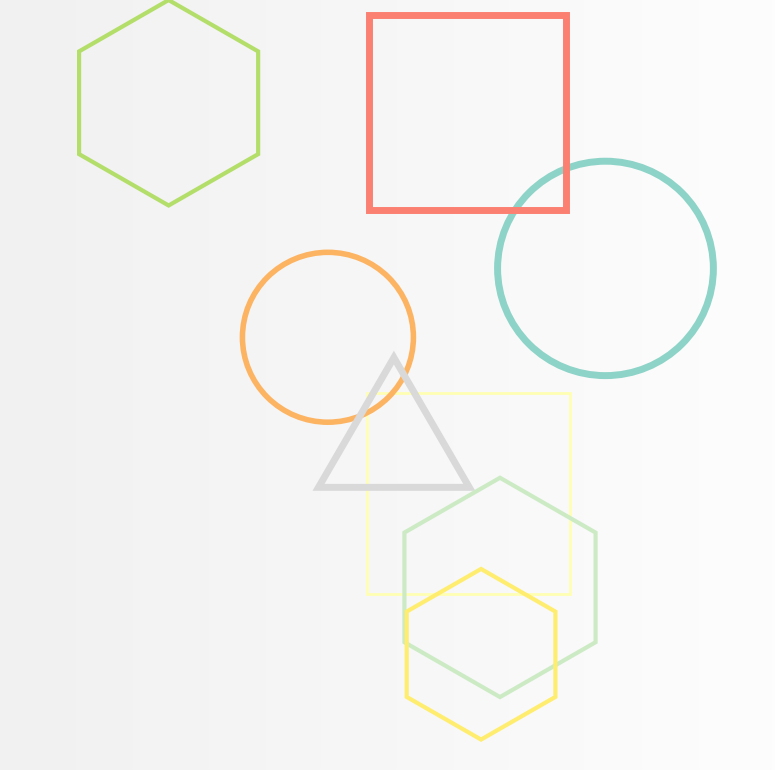[{"shape": "circle", "thickness": 2.5, "radius": 0.7, "center": [0.781, 0.651]}, {"shape": "square", "thickness": 1, "radius": 0.65, "center": [0.604, 0.359]}, {"shape": "square", "thickness": 2.5, "radius": 0.63, "center": [0.603, 0.854]}, {"shape": "circle", "thickness": 2, "radius": 0.55, "center": [0.423, 0.562]}, {"shape": "hexagon", "thickness": 1.5, "radius": 0.67, "center": [0.218, 0.867]}, {"shape": "triangle", "thickness": 2.5, "radius": 0.56, "center": [0.508, 0.423]}, {"shape": "hexagon", "thickness": 1.5, "radius": 0.71, "center": [0.645, 0.237]}, {"shape": "hexagon", "thickness": 1.5, "radius": 0.55, "center": [0.621, 0.15]}]